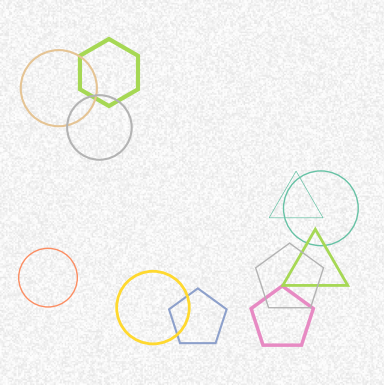[{"shape": "triangle", "thickness": 0.5, "radius": 0.4, "center": [0.769, 0.475]}, {"shape": "circle", "thickness": 1, "radius": 0.49, "center": [0.833, 0.459]}, {"shape": "circle", "thickness": 1, "radius": 0.38, "center": [0.125, 0.279]}, {"shape": "pentagon", "thickness": 1.5, "radius": 0.39, "center": [0.514, 0.172]}, {"shape": "pentagon", "thickness": 2.5, "radius": 0.43, "center": [0.733, 0.172]}, {"shape": "triangle", "thickness": 2, "radius": 0.49, "center": [0.819, 0.307]}, {"shape": "hexagon", "thickness": 3, "radius": 0.44, "center": [0.283, 0.812]}, {"shape": "circle", "thickness": 2, "radius": 0.47, "center": [0.397, 0.201]}, {"shape": "circle", "thickness": 1.5, "radius": 0.49, "center": [0.153, 0.771]}, {"shape": "circle", "thickness": 1.5, "radius": 0.42, "center": [0.258, 0.669]}, {"shape": "pentagon", "thickness": 1, "radius": 0.46, "center": [0.752, 0.276]}]